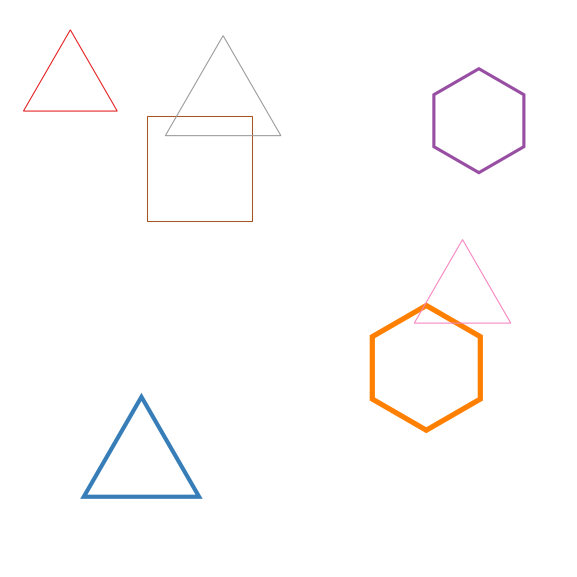[{"shape": "triangle", "thickness": 0.5, "radius": 0.47, "center": [0.122, 0.854]}, {"shape": "triangle", "thickness": 2, "radius": 0.58, "center": [0.245, 0.197]}, {"shape": "hexagon", "thickness": 1.5, "radius": 0.45, "center": [0.829, 0.79]}, {"shape": "hexagon", "thickness": 2.5, "radius": 0.54, "center": [0.738, 0.362]}, {"shape": "square", "thickness": 0.5, "radius": 0.46, "center": [0.345, 0.707]}, {"shape": "triangle", "thickness": 0.5, "radius": 0.48, "center": [0.801, 0.488]}, {"shape": "triangle", "thickness": 0.5, "radius": 0.58, "center": [0.386, 0.822]}]